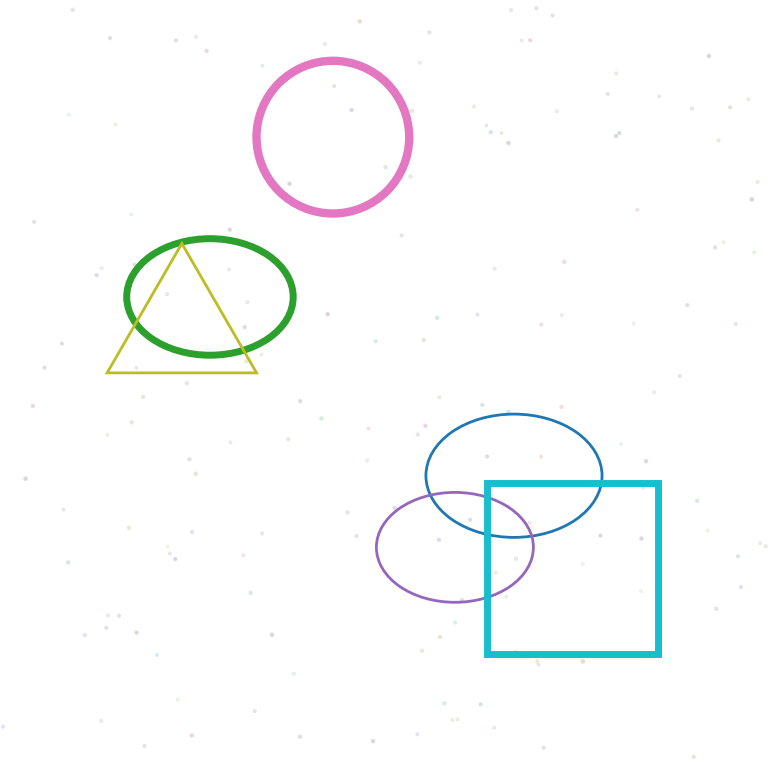[{"shape": "oval", "thickness": 1, "radius": 0.57, "center": [0.668, 0.382]}, {"shape": "oval", "thickness": 2.5, "radius": 0.54, "center": [0.273, 0.614]}, {"shape": "oval", "thickness": 1, "radius": 0.51, "center": [0.591, 0.289]}, {"shape": "circle", "thickness": 3, "radius": 0.5, "center": [0.432, 0.822]}, {"shape": "triangle", "thickness": 1, "radius": 0.56, "center": [0.236, 0.572]}, {"shape": "square", "thickness": 2.5, "radius": 0.56, "center": [0.744, 0.261]}]